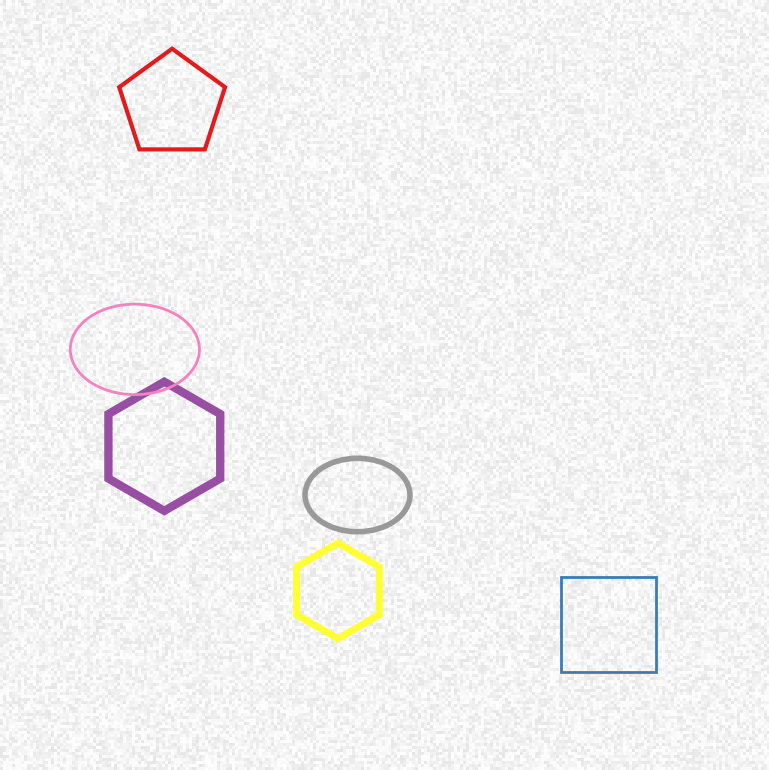[{"shape": "pentagon", "thickness": 1.5, "radius": 0.36, "center": [0.224, 0.864]}, {"shape": "square", "thickness": 1, "radius": 0.31, "center": [0.791, 0.189]}, {"shape": "hexagon", "thickness": 3, "radius": 0.42, "center": [0.213, 0.42]}, {"shape": "hexagon", "thickness": 2.5, "radius": 0.31, "center": [0.439, 0.233]}, {"shape": "oval", "thickness": 1, "radius": 0.42, "center": [0.175, 0.546]}, {"shape": "oval", "thickness": 2, "radius": 0.34, "center": [0.464, 0.357]}]